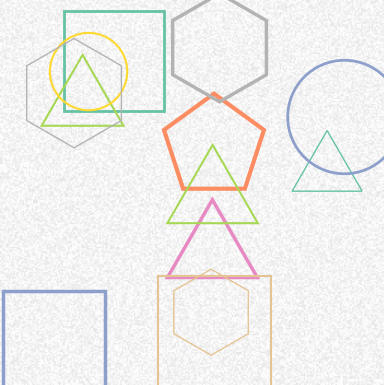[{"shape": "triangle", "thickness": 1, "radius": 0.53, "center": [0.85, 0.556]}, {"shape": "square", "thickness": 2, "radius": 0.65, "center": [0.297, 0.842]}, {"shape": "pentagon", "thickness": 3, "radius": 0.68, "center": [0.556, 0.62]}, {"shape": "circle", "thickness": 2, "radius": 0.74, "center": [0.895, 0.696]}, {"shape": "square", "thickness": 2.5, "radius": 0.66, "center": [0.141, 0.111]}, {"shape": "triangle", "thickness": 2.5, "radius": 0.67, "center": [0.552, 0.347]}, {"shape": "triangle", "thickness": 1.5, "radius": 0.61, "center": [0.214, 0.735]}, {"shape": "triangle", "thickness": 1.5, "radius": 0.68, "center": [0.552, 0.488]}, {"shape": "circle", "thickness": 1.5, "radius": 0.5, "center": [0.23, 0.814]}, {"shape": "hexagon", "thickness": 1, "radius": 0.56, "center": [0.548, 0.189]}, {"shape": "square", "thickness": 1.5, "radius": 0.73, "center": [0.556, 0.137]}, {"shape": "hexagon", "thickness": 2.5, "radius": 0.7, "center": [0.57, 0.876]}, {"shape": "hexagon", "thickness": 1, "radius": 0.71, "center": [0.192, 0.758]}]